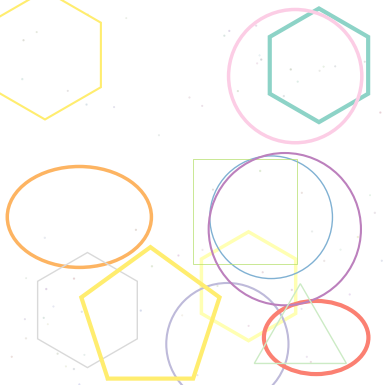[{"shape": "hexagon", "thickness": 3, "radius": 0.74, "center": [0.828, 0.83]}, {"shape": "hexagon", "thickness": 2.5, "radius": 0.71, "center": [0.646, 0.257]}, {"shape": "circle", "thickness": 1.5, "radius": 0.79, "center": [0.591, 0.106]}, {"shape": "oval", "thickness": 3, "radius": 0.68, "center": [0.821, 0.123]}, {"shape": "circle", "thickness": 1, "radius": 0.8, "center": [0.704, 0.436]}, {"shape": "oval", "thickness": 2.5, "radius": 0.94, "center": [0.206, 0.436]}, {"shape": "square", "thickness": 0.5, "radius": 0.68, "center": [0.637, 0.451]}, {"shape": "circle", "thickness": 2.5, "radius": 0.87, "center": [0.767, 0.802]}, {"shape": "hexagon", "thickness": 1, "radius": 0.75, "center": [0.227, 0.195]}, {"shape": "circle", "thickness": 1.5, "radius": 0.99, "center": [0.74, 0.405]}, {"shape": "triangle", "thickness": 1, "radius": 0.69, "center": [0.78, 0.125]}, {"shape": "hexagon", "thickness": 1.5, "radius": 0.84, "center": [0.117, 0.857]}, {"shape": "pentagon", "thickness": 3, "radius": 0.94, "center": [0.391, 0.169]}]